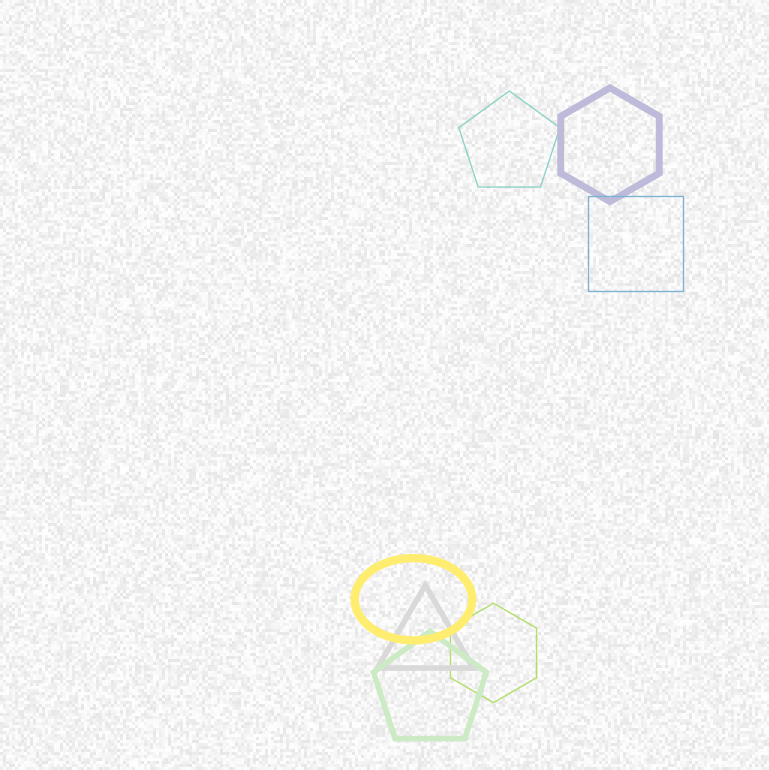[{"shape": "pentagon", "thickness": 0.5, "radius": 0.34, "center": [0.661, 0.813]}, {"shape": "hexagon", "thickness": 2.5, "radius": 0.37, "center": [0.792, 0.812]}, {"shape": "square", "thickness": 0.5, "radius": 0.31, "center": [0.825, 0.684]}, {"shape": "hexagon", "thickness": 0.5, "radius": 0.32, "center": [0.641, 0.152]}, {"shape": "triangle", "thickness": 2, "radius": 0.36, "center": [0.552, 0.168]}, {"shape": "pentagon", "thickness": 2, "radius": 0.39, "center": [0.558, 0.103]}, {"shape": "oval", "thickness": 3, "radius": 0.38, "center": [0.537, 0.222]}]